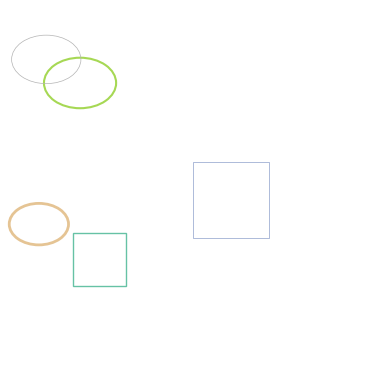[{"shape": "square", "thickness": 1, "radius": 0.34, "center": [0.258, 0.327]}, {"shape": "square", "thickness": 0.5, "radius": 0.49, "center": [0.599, 0.481]}, {"shape": "oval", "thickness": 1.5, "radius": 0.47, "center": [0.208, 0.784]}, {"shape": "oval", "thickness": 2, "radius": 0.38, "center": [0.101, 0.418]}, {"shape": "oval", "thickness": 0.5, "radius": 0.45, "center": [0.12, 0.846]}]